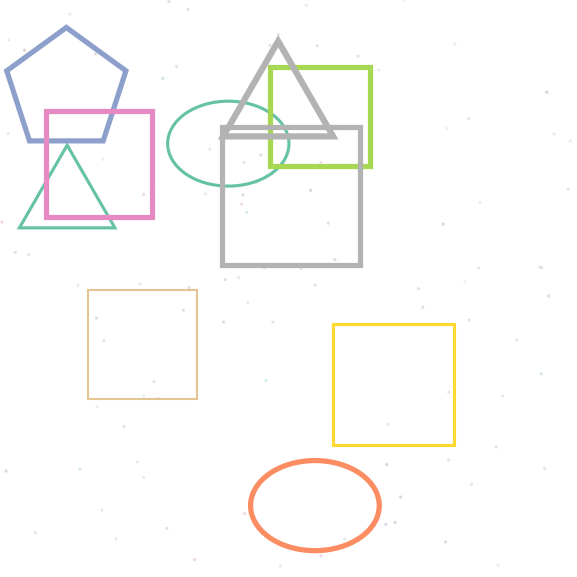[{"shape": "triangle", "thickness": 1.5, "radius": 0.48, "center": [0.116, 0.652]}, {"shape": "oval", "thickness": 1.5, "radius": 0.53, "center": [0.395, 0.75]}, {"shape": "oval", "thickness": 2.5, "radius": 0.56, "center": [0.545, 0.124]}, {"shape": "pentagon", "thickness": 2.5, "radius": 0.54, "center": [0.115, 0.843]}, {"shape": "square", "thickness": 2.5, "radius": 0.46, "center": [0.171, 0.715]}, {"shape": "square", "thickness": 2.5, "radius": 0.43, "center": [0.554, 0.797]}, {"shape": "square", "thickness": 1.5, "radius": 0.53, "center": [0.681, 0.333]}, {"shape": "square", "thickness": 1, "radius": 0.47, "center": [0.247, 0.403]}, {"shape": "square", "thickness": 2.5, "radius": 0.6, "center": [0.504, 0.66]}, {"shape": "triangle", "thickness": 3, "radius": 0.55, "center": [0.482, 0.818]}]